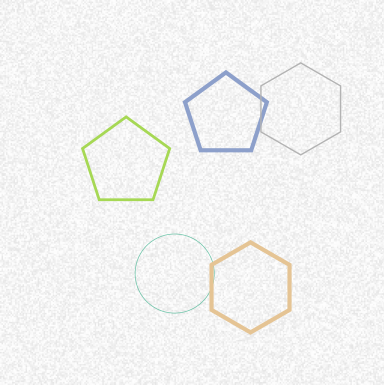[{"shape": "circle", "thickness": 0.5, "radius": 0.51, "center": [0.454, 0.289]}, {"shape": "pentagon", "thickness": 3, "radius": 0.56, "center": [0.587, 0.7]}, {"shape": "pentagon", "thickness": 2, "radius": 0.59, "center": [0.328, 0.577]}, {"shape": "hexagon", "thickness": 3, "radius": 0.58, "center": [0.651, 0.254]}, {"shape": "hexagon", "thickness": 1, "radius": 0.6, "center": [0.781, 0.717]}]